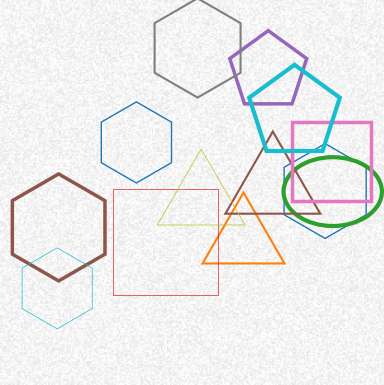[{"shape": "hexagon", "thickness": 1, "radius": 0.53, "center": [0.354, 0.63]}, {"shape": "hexagon", "thickness": 1, "radius": 0.62, "center": [0.845, 0.504]}, {"shape": "triangle", "thickness": 1.5, "radius": 0.61, "center": [0.633, 0.377]}, {"shape": "oval", "thickness": 3, "radius": 0.64, "center": [0.864, 0.502]}, {"shape": "square", "thickness": 0.5, "radius": 0.69, "center": [0.43, 0.372]}, {"shape": "pentagon", "thickness": 2.5, "radius": 0.53, "center": [0.697, 0.815]}, {"shape": "hexagon", "thickness": 2.5, "radius": 0.69, "center": [0.152, 0.409]}, {"shape": "triangle", "thickness": 1.5, "radius": 0.71, "center": [0.709, 0.516]}, {"shape": "square", "thickness": 2.5, "radius": 0.51, "center": [0.861, 0.58]}, {"shape": "hexagon", "thickness": 1.5, "radius": 0.64, "center": [0.513, 0.875]}, {"shape": "triangle", "thickness": 0.5, "radius": 0.66, "center": [0.523, 0.481]}, {"shape": "pentagon", "thickness": 3, "radius": 0.62, "center": [0.765, 0.708]}, {"shape": "hexagon", "thickness": 0.5, "radius": 0.53, "center": [0.148, 0.251]}]